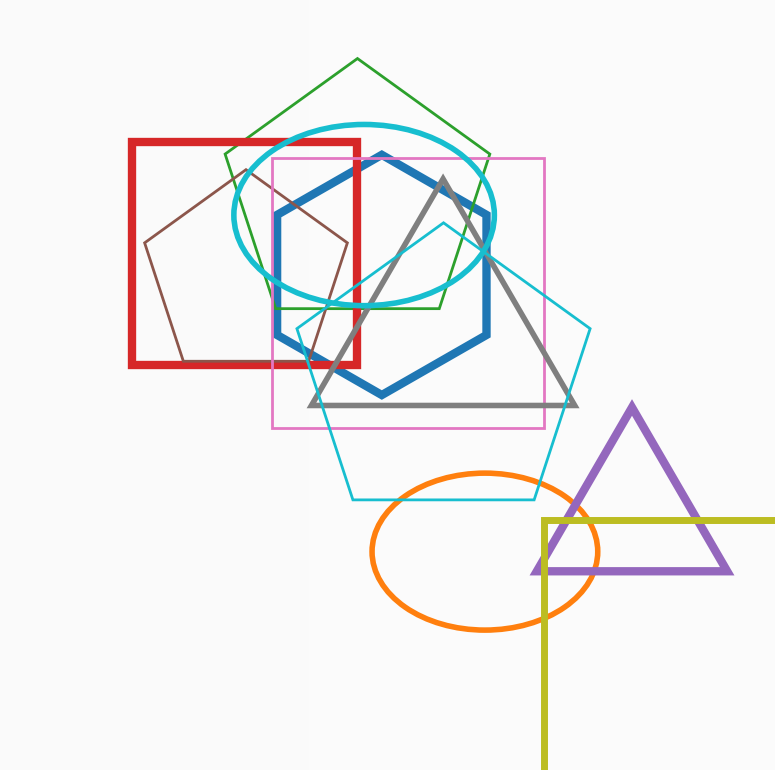[{"shape": "hexagon", "thickness": 3, "radius": 0.78, "center": [0.493, 0.643]}, {"shape": "oval", "thickness": 2, "radius": 0.73, "center": [0.626, 0.284]}, {"shape": "pentagon", "thickness": 1, "radius": 0.9, "center": [0.461, 0.744]}, {"shape": "square", "thickness": 3, "radius": 0.72, "center": [0.316, 0.671]}, {"shape": "triangle", "thickness": 3, "radius": 0.71, "center": [0.815, 0.329]}, {"shape": "pentagon", "thickness": 1, "radius": 0.69, "center": [0.317, 0.642]}, {"shape": "square", "thickness": 1, "radius": 0.88, "center": [0.527, 0.62]}, {"shape": "triangle", "thickness": 2, "radius": 0.98, "center": [0.572, 0.571]}, {"shape": "square", "thickness": 2.5, "radius": 0.95, "center": [0.893, 0.134]}, {"shape": "oval", "thickness": 2, "radius": 0.84, "center": [0.47, 0.721]}, {"shape": "pentagon", "thickness": 1, "radius": 0.99, "center": [0.572, 0.512]}]